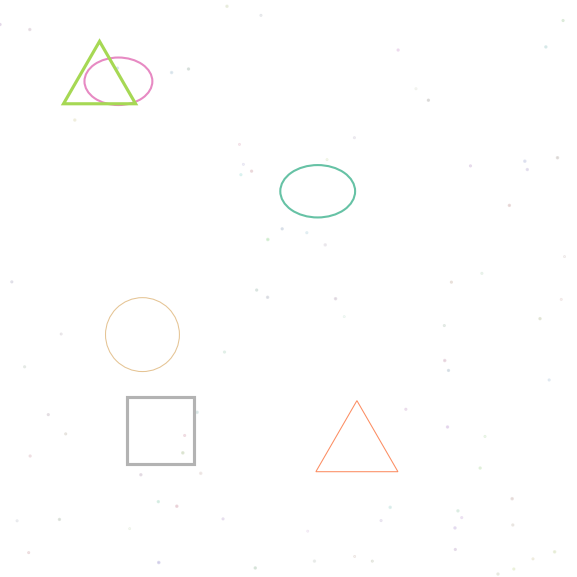[{"shape": "oval", "thickness": 1, "radius": 0.32, "center": [0.55, 0.668]}, {"shape": "triangle", "thickness": 0.5, "radius": 0.41, "center": [0.618, 0.223]}, {"shape": "oval", "thickness": 1, "radius": 0.29, "center": [0.205, 0.858]}, {"shape": "triangle", "thickness": 1.5, "radius": 0.36, "center": [0.172, 0.855]}, {"shape": "circle", "thickness": 0.5, "radius": 0.32, "center": [0.247, 0.42]}, {"shape": "square", "thickness": 1.5, "radius": 0.29, "center": [0.278, 0.254]}]